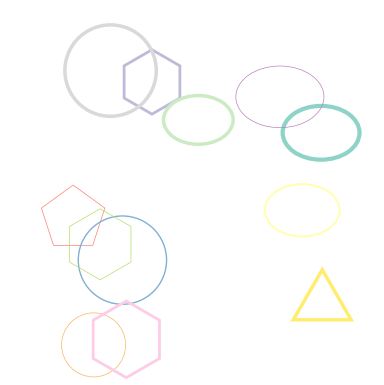[{"shape": "oval", "thickness": 3, "radius": 0.5, "center": [0.834, 0.655]}, {"shape": "oval", "thickness": 1.5, "radius": 0.49, "center": [0.785, 0.454]}, {"shape": "hexagon", "thickness": 2, "radius": 0.42, "center": [0.395, 0.787]}, {"shape": "pentagon", "thickness": 0.5, "radius": 0.43, "center": [0.19, 0.433]}, {"shape": "circle", "thickness": 1, "radius": 0.57, "center": [0.318, 0.324]}, {"shape": "circle", "thickness": 0.5, "radius": 0.42, "center": [0.243, 0.104]}, {"shape": "hexagon", "thickness": 0.5, "radius": 0.46, "center": [0.26, 0.366]}, {"shape": "hexagon", "thickness": 2, "radius": 0.5, "center": [0.328, 0.119]}, {"shape": "circle", "thickness": 2.5, "radius": 0.59, "center": [0.287, 0.817]}, {"shape": "oval", "thickness": 0.5, "radius": 0.57, "center": [0.727, 0.748]}, {"shape": "oval", "thickness": 2.5, "radius": 0.45, "center": [0.515, 0.688]}, {"shape": "triangle", "thickness": 2.5, "radius": 0.43, "center": [0.837, 0.213]}]